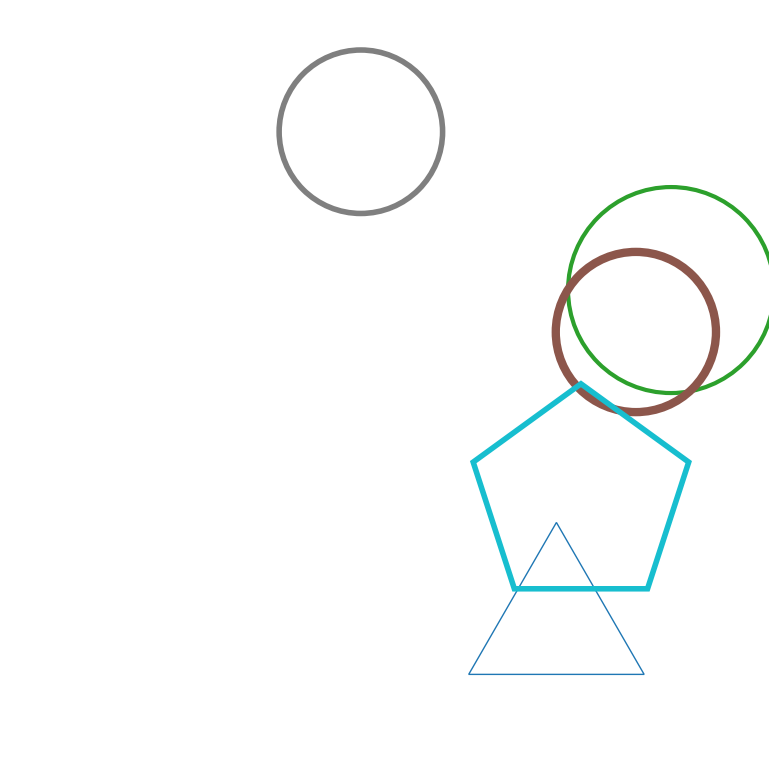[{"shape": "triangle", "thickness": 0.5, "radius": 0.66, "center": [0.723, 0.19]}, {"shape": "circle", "thickness": 1.5, "radius": 0.67, "center": [0.871, 0.623]}, {"shape": "circle", "thickness": 3, "radius": 0.52, "center": [0.826, 0.569]}, {"shape": "circle", "thickness": 2, "radius": 0.53, "center": [0.469, 0.829]}, {"shape": "pentagon", "thickness": 2, "radius": 0.74, "center": [0.754, 0.354]}]